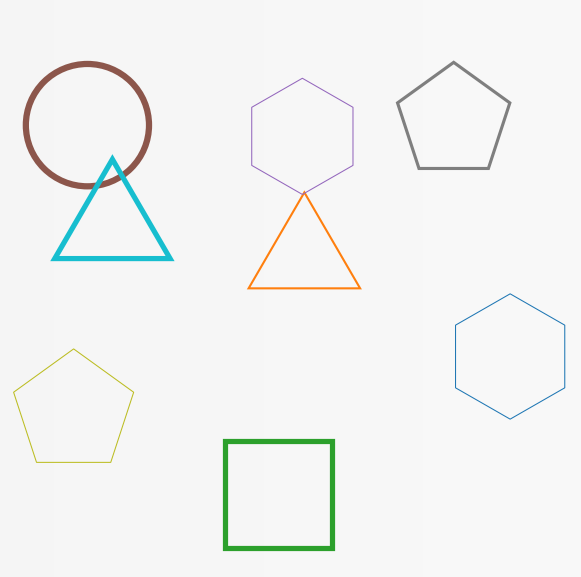[{"shape": "hexagon", "thickness": 0.5, "radius": 0.54, "center": [0.878, 0.382]}, {"shape": "triangle", "thickness": 1, "radius": 0.55, "center": [0.524, 0.555]}, {"shape": "square", "thickness": 2.5, "radius": 0.46, "center": [0.479, 0.143]}, {"shape": "hexagon", "thickness": 0.5, "radius": 0.5, "center": [0.52, 0.763]}, {"shape": "circle", "thickness": 3, "radius": 0.53, "center": [0.15, 0.782]}, {"shape": "pentagon", "thickness": 1.5, "radius": 0.51, "center": [0.781, 0.79]}, {"shape": "pentagon", "thickness": 0.5, "radius": 0.54, "center": [0.127, 0.286]}, {"shape": "triangle", "thickness": 2.5, "radius": 0.57, "center": [0.193, 0.609]}]